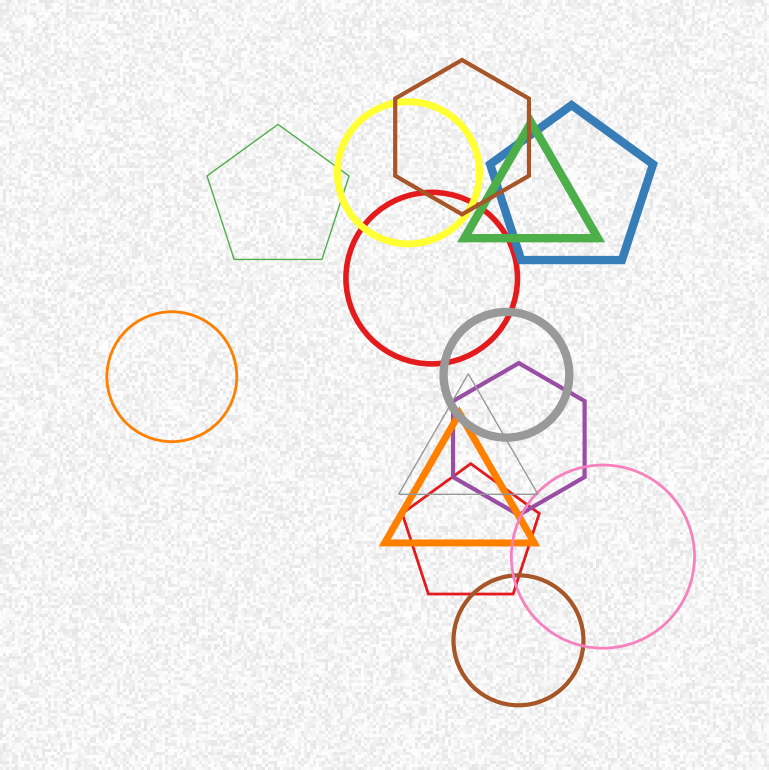[{"shape": "pentagon", "thickness": 1, "radius": 0.47, "center": [0.611, 0.304]}, {"shape": "circle", "thickness": 2, "radius": 0.56, "center": [0.561, 0.639]}, {"shape": "pentagon", "thickness": 3, "radius": 0.56, "center": [0.742, 0.752]}, {"shape": "triangle", "thickness": 3, "radius": 0.5, "center": [0.69, 0.741]}, {"shape": "pentagon", "thickness": 0.5, "radius": 0.48, "center": [0.361, 0.742]}, {"shape": "hexagon", "thickness": 1.5, "radius": 0.49, "center": [0.674, 0.43]}, {"shape": "triangle", "thickness": 2.5, "radius": 0.56, "center": [0.597, 0.351]}, {"shape": "circle", "thickness": 1, "radius": 0.42, "center": [0.223, 0.511]}, {"shape": "circle", "thickness": 2.5, "radius": 0.46, "center": [0.53, 0.776]}, {"shape": "circle", "thickness": 1.5, "radius": 0.42, "center": [0.673, 0.168]}, {"shape": "hexagon", "thickness": 1.5, "radius": 0.5, "center": [0.6, 0.822]}, {"shape": "circle", "thickness": 1, "radius": 0.59, "center": [0.783, 0.277]}, {"shape": "triangle", "thickness": 0.5, "radius": 0.52, "center": [0.608, 0.41]}, {"shape": "circle", "thickness": 3, "radius": 0.41, "center": [0.658, 0.513]}]